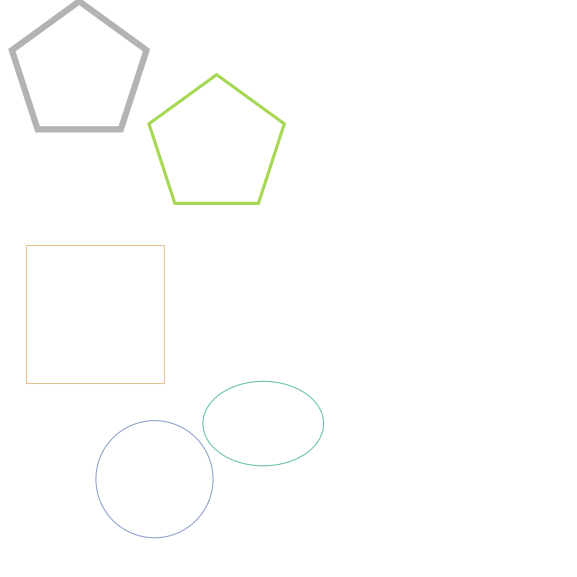[{"shape": "oval", "thickness": 0.5, "radius": 0.52, "center": [0.456, 0.266]}, {"shape": "circle", "thickness": 0.5, "radius": 0.51, "center": [0.267, 0.169]}, {"shape": "pentagon", "thickness": 1.5, "radius": 0.62, "center": [0.375, 0.747]}, {"shape": "square", "thickness": 0.5, "radius": 0.6, "center": [0.164, 0.456]}, {"shape": "pentagon", "thickness": 3, "radius": 0.61, "center": [0.137, 0.874]}]